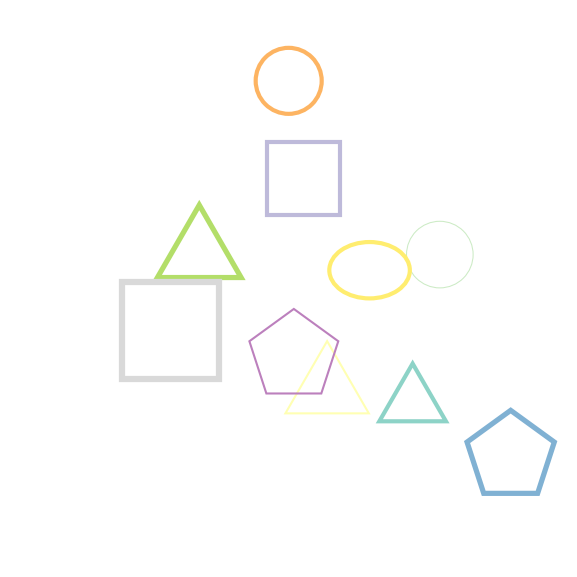[{"shape": "triangle", "thickness": 2, "radius": 0.33, "center": [0.715, 0.303]}, {"shape": "triangle", "thickness": 1, "radius": 0.42, "center": [0.566, 0.325]}, {"shape": "square", "thickness": 2, "radius": 0.32, "center": [0.525, 0.689]}, {"shape": "pentagon", "thickness": 2.5, "radius": 0.4, "center": [0.884, 0.209]}, {"shape": "circle", "thickness": 2, "radius": 0.29, "center": [0.5, 0.859]}, {"shape": "triangle", "thickness": 2.5, "radius": 0.42, "center": [0.345, 0.56]}, {"shape": "square", "thickness": 3, "radius": 0.42, "center": [0.295, 0.427]}, {"shape": "pentagon", "thickness": 1, "radius": 0.4, "center": [0.509, 0.383]}, {"shape": "circle", "thickness": 0.5, "radius": 0.29, "center": [0.762, 0.558]}, {"shape": "oval", "thickness": 2, "radius": 0.35, "center": [0.64, 0.531]}]